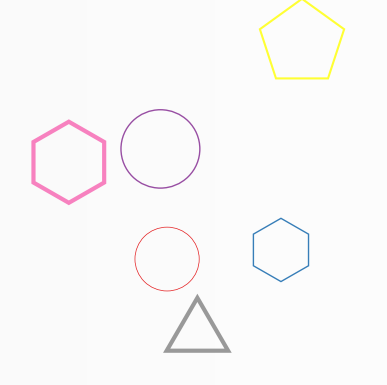[{"shape": "circle", "thickness": 0.5, "radius": 0.41, "center": [0.431, 0.327]}, {"shape": "hexagon", "thickness": 1, "radius": 0.41, "center": [0.725, 0.351]}, {"shape": "circle", "thickness": 1, "radius": 0.51, "center": [0.414, 0.613]}, {"shape": "pentagon", "thickness": 1.5, "radius": 0.57, "center": [0.779, 0.889]}, {"shape": "hexagon", "thickness": 3, "radius": 0.53, "center": [0.178, 0.579]}, {"shape": "triangle", "thickness": 3, "radius": 0.46, "center": [0.509, 0.135]}]